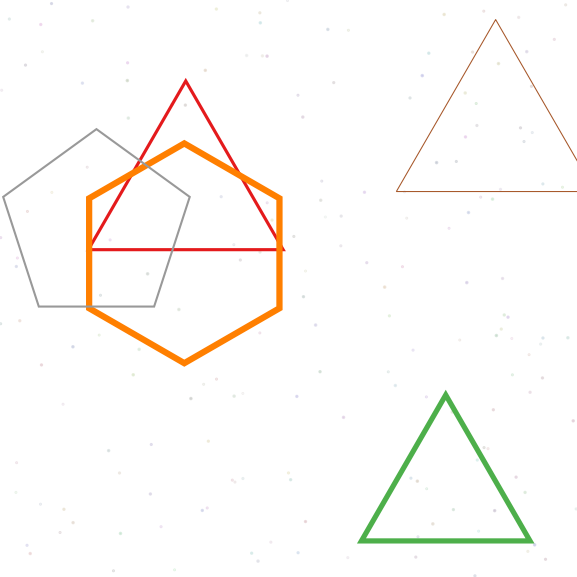[{"shape": "triangle", "thickness": 1.5, "radius": 0.97, "center": [0.322, 0.664]}, {"shape": "triangle", "thickness": 2.5, "radius": 0.84, "center": [0.772, 0.147]}, {"shape": "hexagon", "thickness": 3, "radius": 0.95, "center": [0.319, 0.561]}, {"shape": "triangle", "thickness": 0.5, "radius": 0.99, "center": [0.858, 0.767]}, {"shape": "pentagon", "thickness": 1, "radius": 0.85, "center": [0.167, 0.606]}]